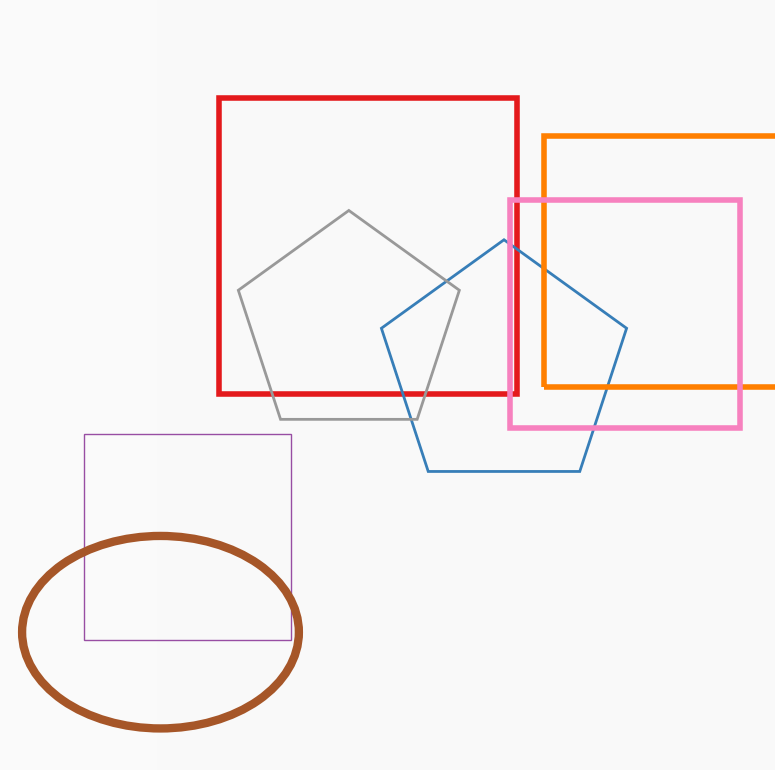[{"shape": "square", "thickness": 2, "radius": 0.96, "center": [0.475, 0.68]}, {"shape": "pentagon", "thickness": 1, "radius": 0.83, "center": [0.65, 0.522]}, {"shape": "square", "thickness": 0.5, "radius": 0.67, "center": [0.242, 0.303]}, {"shape": "square", "thickness": 2, "radius": 0.82, "center": [0.865, 0.661]}, {"shape": "oval", "thickness": 3, "radius": 0.89, "center": [0.207, 0.179]}, {"shape": "square", "thickness": 2, "radius": 0.74, "center": [0.806, 0.592]}, {"shape": "pentagon", "thickness": 1, "radius": 0.75, "center": [0.45, 0.577]}]